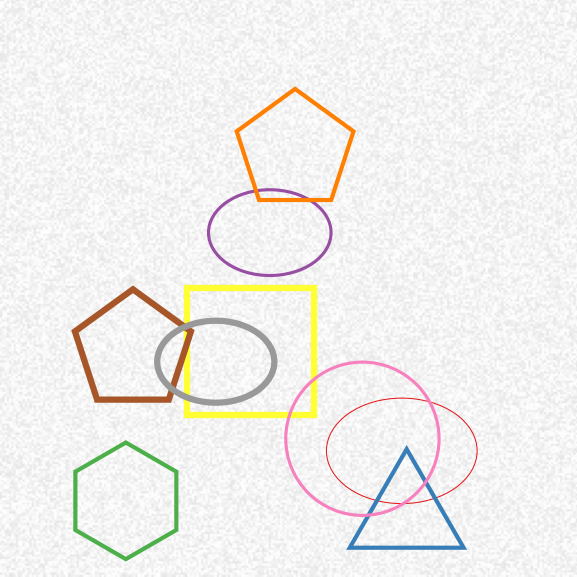[{"shape": "oval", "thickness": 0.5, "radius": 0.65, "center": [0.696, 0.218]}, {"shape": "triangle", "thickness": 2, "radius": 0.57, "center": [0.704, 0.108]}, {"shape": "hexagon", "thickness": 2, "radius": 0.5, "center": [0.218, 0.132]}, {"shape": "oval", "thickness": 1.5, "radius": 0.53, "center": [0.467, 0.596]}, {"shape": "pentagon", "thickness": 2, "radius": 0.53, "center": [0.511, 0.739]}, {"shape": "square", "thickness": 3, "radius": 0.55, "center": [0.434, 0.39]}, {"shape": "pentagon", "thickness": 3, "radius": 0.53, "center": [0.23, 0.393]}, {"shape": "circle", "thickness": 1.5, "radius": 0.66, "center": [0.628, 0.239]}, {"shape": "oval", "thickness": 3, "radius": 0.51, "center": [0.374, 0.373]}]